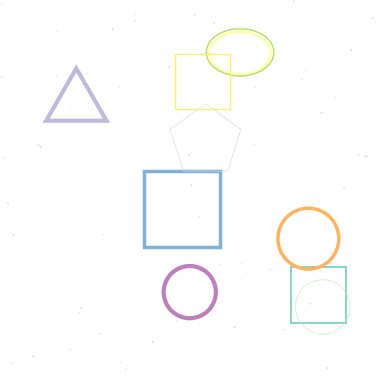[{"shape": "square", "thickness": 1.5, "radius": 0.36, "center": [0.827, 0.233]}, {"shape": "oval", "thickness": 2, "radius": 0.4, "center": [0.623, 0.862]}, {"shape": "triangle", "thickness": 3, "radius": 0.45, "center": [0.198, 0.732]}, {"shape": "square", "thickness": 2.5, "radius": 0.49, "center": [0.473, 0.456]}, {"shape": "circle", "thickness": 2.5, "radius": 0.4, "center": [0.801, 0.38]}, {"shape": "oval", "thickness": 1, "radius": 0.44, "center": [0.624, 0.864]}, {"shape": "pentagon", "thickness": 0.5, "radius": 0.48, "center": [0.534, 0.634]}, {"shape": "circle", "thickness": 3, "radius": 0.34, "center": [0.493, 0.241]}, {"shape": "circle", "thickness": 0.5, "radius": 0.35, "center": [0.838, 0.203]}, {"shape": "square", "thickness": 1, "radius": 0.36, "center": [0.525, 0.789]}]